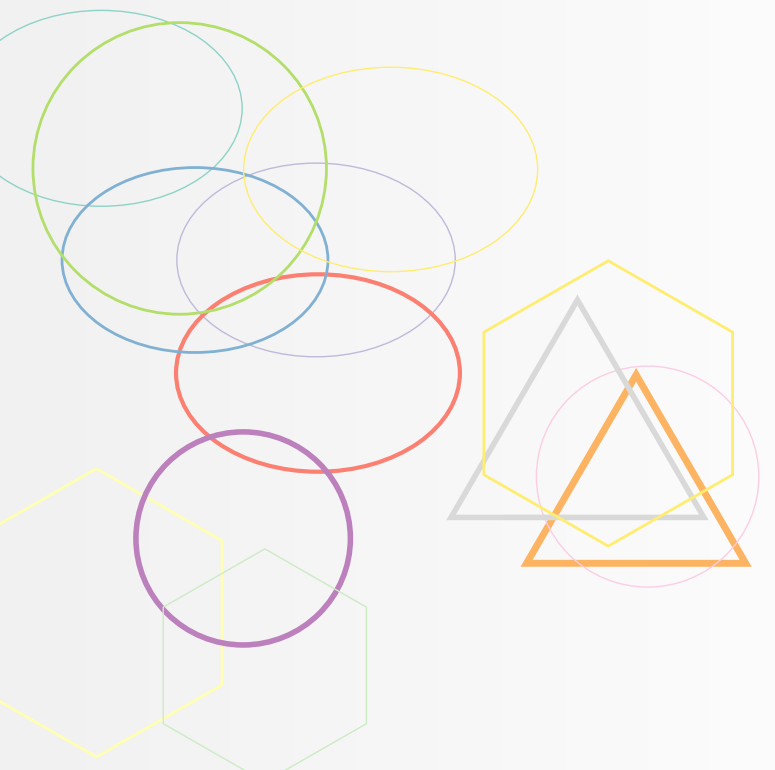[{"shape": "oval", "thickness": 0.5, "radius": 0.91, "center": [0.131, 0.859]}, {"shape": "hexagon", "thickness": 1, "radius": 0.94, "center": [0.124, 0.204]}, {"shape": "oval", "thickness": 0.5, "radius": 0.9, "center": [0.408, 0.662]}, {"shape": "oval", "thickness": 1.5, "radius": 0.92, "center": [0.41, 0.516]}, {"shape": "oval", "thickness": 1, "radius": 0.86, "center": [0.252, 0.662]}, {"shape": "triangle", "thickness": 2.5, "radius": 0.82, "center": [0.821, 0.35]}, {"shape": "circle", "thickness": 1, "radius": 0.95, "center": [0.232, 0.781]}, {"shape": "circle", "thickness": 0.5, "radius": 0.72, "center": [0.836, 0.381]}, {"shape": "triangle", "thickness": 2, "radius": 0.94, "center": [0.745, 0.422]}, {"shape": "circle", "thickness": 2, "radius": 0.69, "center": [0.314, 0.301]}, {"shape": "hexagon", "thickness": 0.5, "radius": 0.76, "center": [0.342, 0.136]}, {"shape": "oval", "thickness": 0.5, "radius": 0.95, "center": [0.504, 0.78]}, {"shape": "hexagon", "thickness": 1, "radius": 0.93, "center": [0.785, 0.476]}]